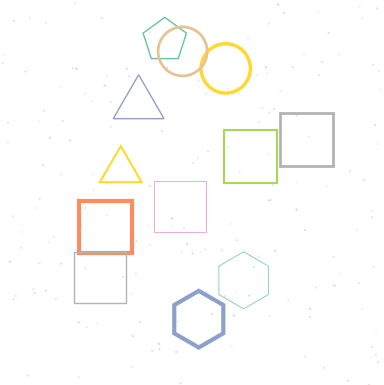[{"shape": "hexagon", "thickness": 0.5, "radius": 0.37, "center": [0.633, 0.272]}, {"shape": "pentagon", "thickness": 1, "radius": 0.3, "center": [0.428, 0.896]}, {"shape": "square", "thickness": 3, "radius": 0.34, "center": [0.274, 0.41]}, {"shape": "hexagon", "thickness": 3, "radius": 0.37, "center": [0.516, 0.171]}, {"shape": "triangle", "thickness": 1, "radius": 0.38, "center": [0.36, 0.73]}, {"shape": "square", "thickness": 0.5, "radius": 0.33, "center": [0.467, 0.464]}, {"shape": "square", "thickness": 1.5, "radius": 0.34, "center": [0.651, 0.594]}, {"shape": "circle", "thickness": 2.5, "radius": 0.32, "center": [0.586, 0.822]}, {"shape": "triangle", "thickness": 1.5, "radius": 0.31, "center": [0.314, 0.558]}, {"shape": "circle", "thickness": 2, "radius": 0.32, "center": [0.474, 0.867]}, {"shape": "square", "thickness": 1, "radius": 0.33, "center": [0.26, 0.28]}, {"shape": "square", "thickness": 2, "radius": 0.34, "center": [0.795, 0.637]}]